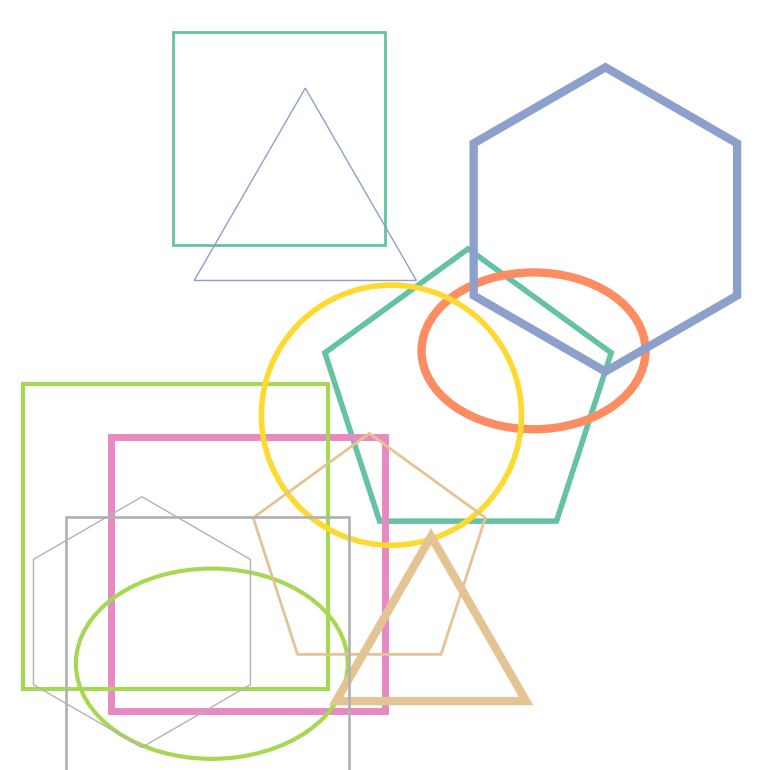[{"shape": "pentagon", "thickness": 2, "radius": 0.98, "center": [0.608, 0.481]}, {"shape": "square", "thickness": 1, "radius": 0.69, "center": [0.362, 0.82]}, {"shape": "oval", "thickness": 3, "radius": 0.73, "center": [0.693, 0.544]}, {"shape": "triangle", "thickness": 0.5, "radius": 0.83, "center": [0.396, 0.719]}, {"shape": "hexagon", "thickness": 3, "radius": 0.99, "center": [0.786, 0.715]}, {"shape": "square", "thickness": 2.5, "radius": 0.89, "center": [0.322, 0.255]}, {"shape": "square", "thickness": 1.5, "radius": 0.99, "center": [0.228, 0.303]}, {"shape": "oval", "thickness": 1.5, "radius": 0.88, "center": [0.275, 0.138]}, {"shape": "circle", "thickness": 2, "radius": 0.84, "center": [0.508, 0.461]}, {"shape": "triangle", "thickness": 3, "radius": 0.71, "center": [0.56, 0.161]}, {"shape": "pentagon", "thickness": 1, "radius": 0.79, "center": [0.48, 0.279]}, {"shape": "square", "thickness": 1, "radius": 0.92, "center": [0.269, 0.145]}, {"shape": "hexagon", "thickness": 0.5, "radius": 0.81, "center": [0.184, 0.192]}]